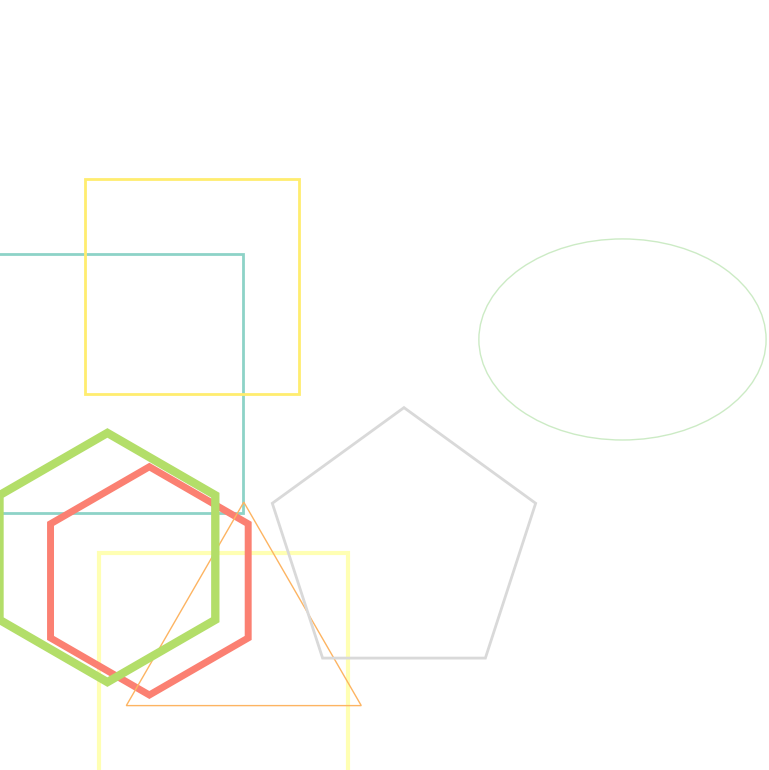[{"shape": "square", "thickness": 1, "radius": 0.84, "center": [0.147, 0.501]}, {"shape": "square", "thickness": 1.5, "radius": 0.81, "center": [0.29, 0.121]}, {"shape": "hexagon", "thickness": 2.5, "radius": 0.74, "center": [0.194, 0.246]}, {"shape": "triangle", "thickness": 0.5, "radius": 0.88, "center": [0.317, 0.172]}, {"shape": "hexagon", "thickness": 3, "radius": 0.81, "center": [0.139, 0.276]}, {"shape": "pentagon", "thickness": 1, "radius": 0.9, "center": [0.525, 0.291]}, {"shape": "oval", "thickness": 0.5, "radius": 0.93, "center": [0.808, 0.559]}, {"shape": "square", "thickness": 1, "radius": 0.7, "center": [0.249, 0.628]}]